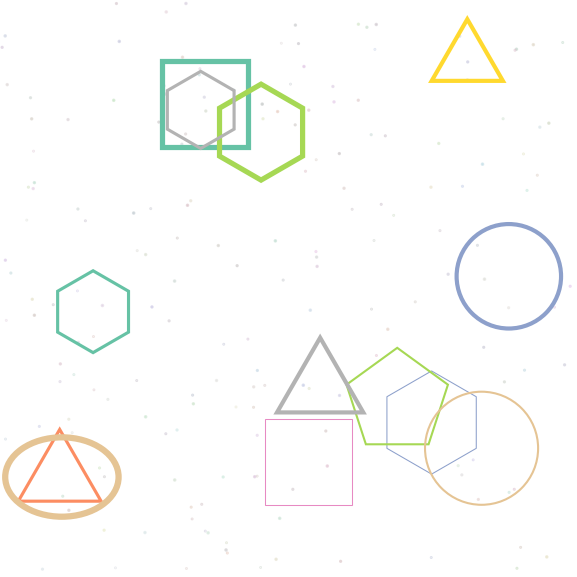[{"shape": "hexagon", "thickness": 1.5, "radius": 0.35, "center": [0.161, 0.459]}, {"shape": "square", "thickness": 2.5, "radius": 0.37, "center": [0.356, 0.819]}, {"shape": "triangle", "thickness": 1.5, "radius": 0.41, "center": [0.103, 0.173]}, {"shape": "hexagon", "thickness": 0.5, "radius": 0.45, "center": [0.747, 0.267]}, {"shape": "circle", "thickness": 2, "radius": 0.45, "center": [0.881, 0.521]}, {"shape": "square", "thickness": 0.5, "radius": 0.37, "center": [0.534, 0.199]}, {"shape": "hexagon", "thickness": 2.5, "radius": 0.42, "center": [0.452, 0.77]}, {"shape": "pentagon", "thickness": 1, "radius": 0.46, "center": [0.688, 0.304]}, {"shape": "triangle", "thickness": 2, "radius": 0.36, "center": [0.809, 0.895]}, {"shape": "circle", "thickness": 1, "radius": 0.49, "center": [0.834, 0.223]}, {"shape": "oval", "thickness": 3, "radius": 0.49, "center": [0.107, 0.173]}, {"shape": "triangle", "thickness": 2, "radius": 0.43, "center": [0.554, 0.328]}, {"shape": "hexagon", "thickness": 1.5, "radius": 0.33, "center": [0.348, 0.809]}]